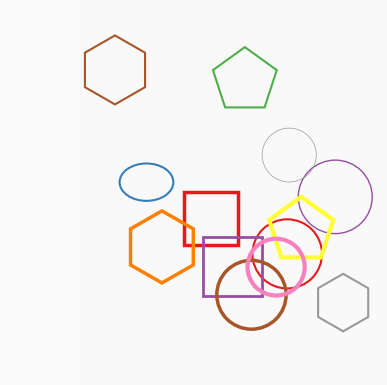[{"shape": "circle", "thickness": 1.5, "radius": 0.45, "center": [0.741, 0.341]}, {"shape": "square", "thickness": 2.5, "radius": 0.35, "center": [0.544, 0.432]}, {"shape": "oval", "thickness": 1.5, "radius": 0.35, "center": [0.378, 0.527]}, {"shape": "pentagon", "thickness": 1.5, "radius": 0.43, "center": [0.632, 0.791]}, {"shape": "square", "thickness": 2, "radius": 0.38, "center": [0.6, 0.308]}, {"shape": "circle", "thickness": 1, "radius": 0.48, "center": [0.865, 0.489]}, {"shape": "hexagon", "thickness": 2.5, "radius": 0.47, "center": [0.418, 0.359]}, {"shape": "pentagon", "thickness": 3, "radius": 0.43, "center": [0.777, 0.402]}, {"shape": "circle", "thickness": 2.5, "radius": 0.45, "center": [0.649, 0.234]}, {"shape": "hexagon", "thickness": 1.5, "radius": 0.45, "center": [0.297, 0.818]}, {"shape": "circle", "thickness": 3, "radius": 0.37, "center": [0.713, 0.306]}, {"shape": "hexagon", "thickness": 1.5, "radius": 0.37, "center": [0.886, 0.214]}, {"shape": "circle", "thickness": 0.5, "radius": 0.35, "center": [0.746, 0.597]}]